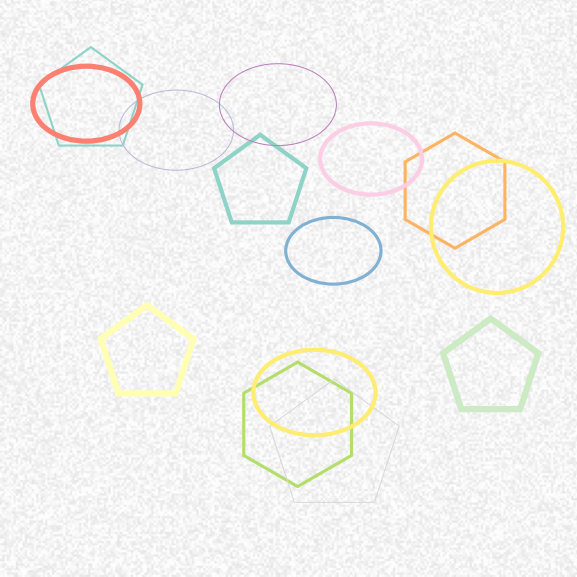[{"shape": "pentagon", "thickness": 1, "radius": 0.47, "center": [0.157, 0.823]}, {"shape": "pentagon", "thickness": 2, "radius": 0.42, "center": [0.451, 0.682]}, {"shape": "pentagon", "thickness": 3, "radius": 0.42, "center": [0.255, 0.386]}, {"shape": "oval", "thickness": 0.5, "radius": 0.5, "center": [0.305, 0.774]}, {"shape": "oval", "thickness": 2.5, "radius": 0.46, "center": [0.149, 0.82]}, {"shape": "oval", "thickness": 1.5, "radius": 0.41, "center": [0.577, 0.565]}, {"shape": "hexagon", "thickness": 1.5, "radius": 0.5, "center": [0.788, 0.669]}, {"shape": "hexagon", "thickness": 1.5, "radius": 0.54, "center": [0.515, 0.264]}, {"shape": "oval", "thickness": 2, "radius": 0.44, "center": [0.643, 0.724]}, {"shape": "pentagon", "thickness": 0.5, "radius": 0.59, "center": [0.579, 0.225]}, {"shape": "oval", "thickness": 0.5, "radius": 0.51, "center": [0.481, 0.818]}, {"shape": "pentagon", "thickness": 3, "radius": 0.43, "center": [0.85, 0.361]}, {"shape": "circle", "thickness": 2, "radius": 0.57, "center": [0.861, 0.606]}, {"shape": "oval", "thickness": 2, "radius": 0.53, "center": [0.545, 0.319]}]